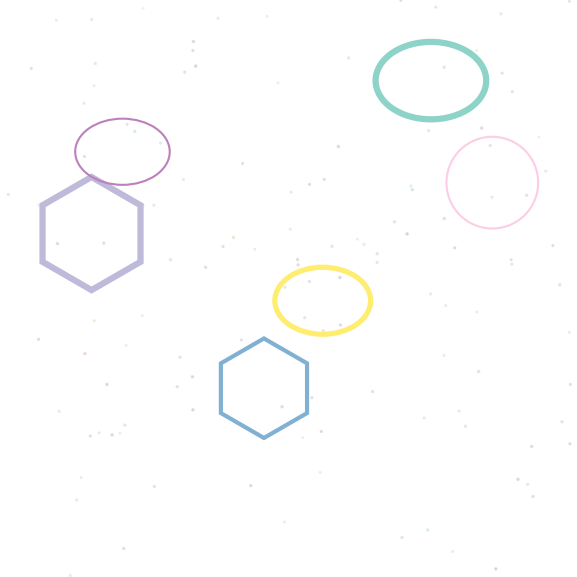[{"shape": "oval", "thickness": 3, "radius": 0.48, "center": [0.746, 0.86]}, {"shape": "hexagon", "thickness": 3, "radius": 0.49, "center": [0.158, 0.595]}, {"shape": "hexagon", "thickness": 2, "radius": 0.43, "center": [0.457, 0.327]}, {"shape": "circle", "thickness": 1, "radius": 0.4, "center": [0.852, 0.683]}, {"shape": "oval", "thickness": 1, "radius": 0.41, "center": [0.212, 0.736]}, {"shape": "oval", "thickness": 2.5, "radius": 0.41, "center": [0.559, 0.478]}]